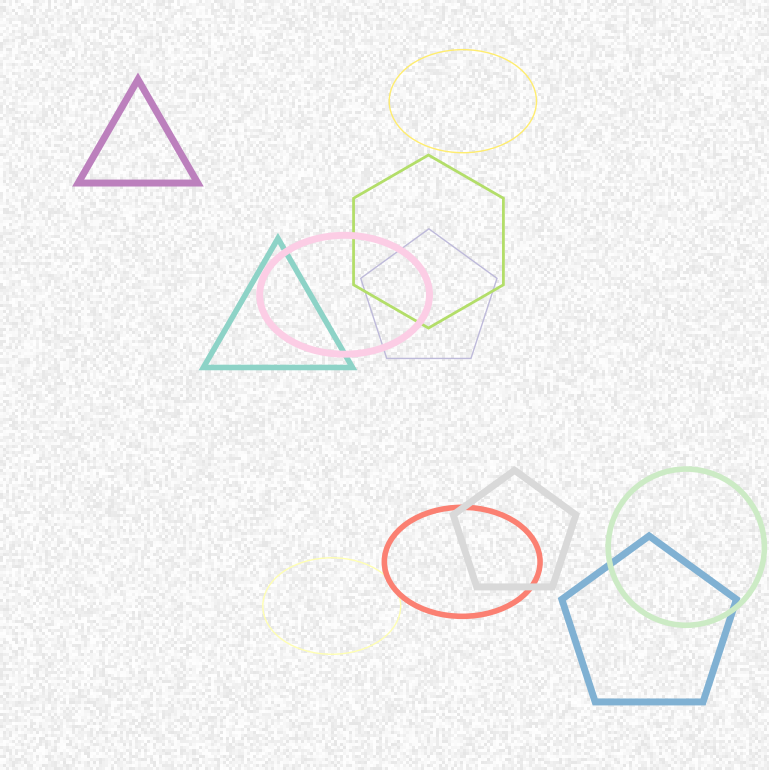[{"shape": "triangle", "thickness": 2, "radius": 0.56, "center": [0.361, 0.579]}, {"shape": "oval", "thickness": 0.5, "radius": 0.45, "center": [0.431, 0.213]}, {"shape": "pentagon", "thickness": 0.5, "radius": 0.47, "center": [0.557, 0.61]}, {"shape": "oval", "thickness": 2, "radius": 0.51, "center": [0.6, 0.27]}, {"shape": "pentagon", "thickness": 2.5, "radius": 0.6, "center": [0.843, 0.185]}, {"shape": "hexagon", "thickness": 1, "radius": 0.56, "center": [0.556, 0.686]}, {"shape": "oval", "thickness": 2.5, "radius": 0.55, "center": [0.448, 0.617]}, {"shape": "pentagon", "thickness": 2.5, "radius": 0.42, "center": [0.668, 0.306]}, {"shape": "triangle", "thickness": 2.5, "radius": 0.45, "center": [0.179, 0.807]}, {"shape": "circle", "thickness": 2, "radius": 0.51, "center": [0.891, 0.289]}, {"shape": "oval", "thickness": 0.5, "radius": 0.48, "center": [0.601, 0.869]}]